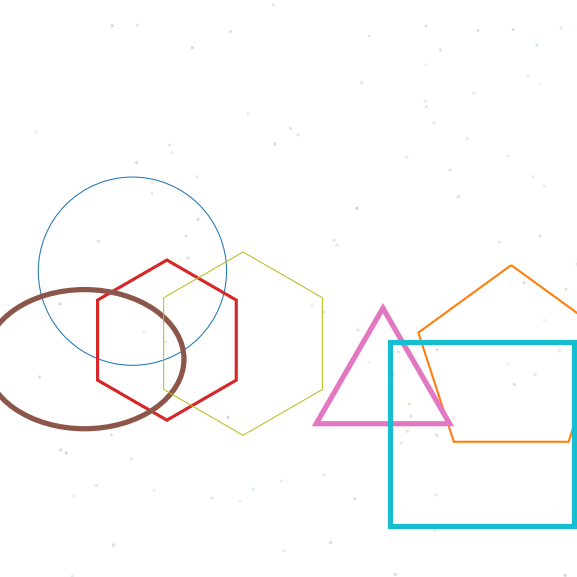[{"shape": "circle", "thickness": 0.5, "radius": 0.82, "center": [0.229, 0.53]}, {"shape": "pentagon", "thickness": 1, "radius": 0.85, "center": [0.885, 0.371]}, {"shape": "hexagon", "thickness": 1.5, "radius": 0.69, "center": [0.289, 0.41]}, {"shape": "oval", "thickness": 2.5, "radius": 0.86, "center": [0.146, 0.377]}, {"shape": "triangle", "thickness": 2.5, "radius": 0.67, "center": [0.663, 0.332]}, {"shape": "hexagon", "thickness": 0.5, "radius": 0.79, "center": [0.421, 0.404]}, {"shape": "square", "thickness": 2.5, "radius": 0.8, "center": [0.835, 0.248]}]